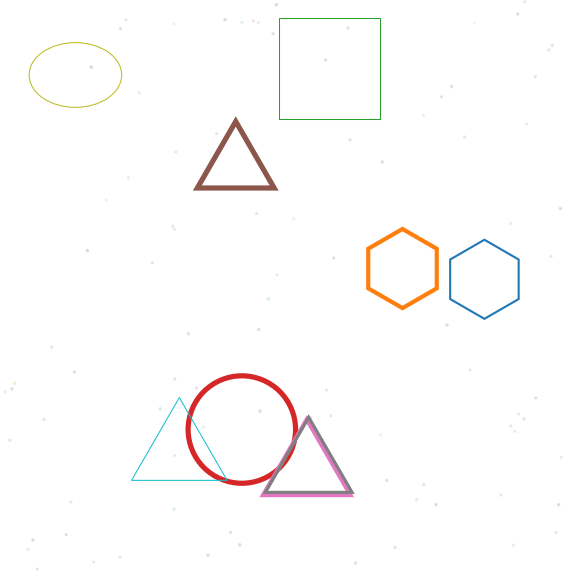[{"shape": "hexagon", "thickness": 1, "radius": 0.34, "center": [0.839, 0.516]}, {"shape": "hexagon", "thickness": 2, "radius": 0.34, "center": [0.697, 0.534]}, {"shape": "square", "thickness": 0.5, "radius": 0.44, "center": [0.57, 0.88]}, {"shape": "circle", "thickness": 2.5, "radius": 0.47, "center": [0.419, 0.255]}, {"shape": "triangle", "thickness": 2.5, "radius": 0.38, "center": [0.408, 0.712]}, {"shape": "triangle", "thickness": 2, "radius": 0.44, "center": [0.531, 0.185]}, {"shape": "triangle", "thickness": 1.5, "radius": 0.43, "center": [0.535, 0.19]}, {"shape": "oval", "thickness": 0.5, "radius": 0.4, "center": [0.131, 0.869]}, {"shape": "triangle", "thickness": 0.5, "radius": 0.48, "center": [0.311, 0.215]}]